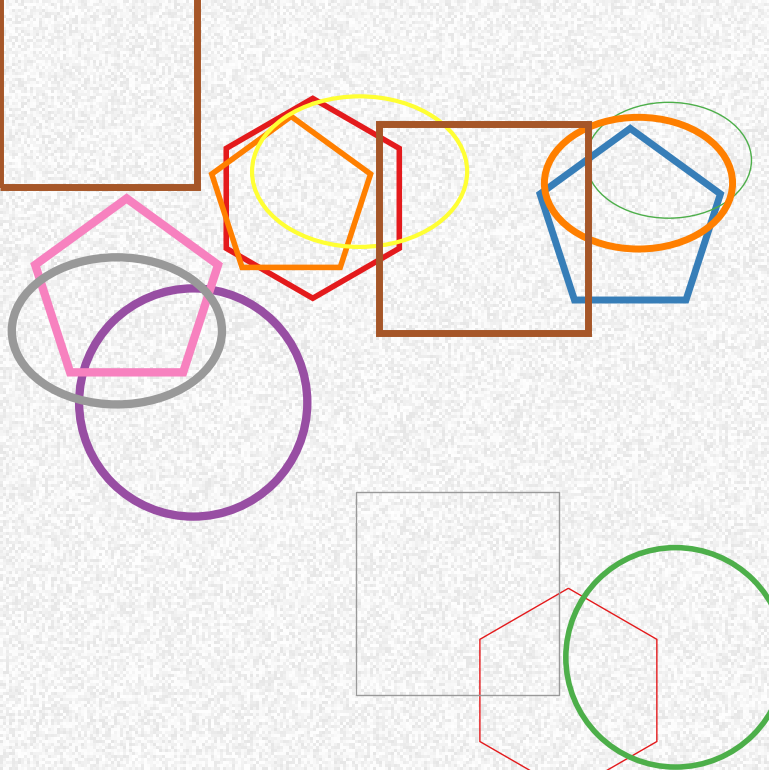[{"shape": "hexagon", "thickness": 0.5, "radius": 0.66, "center": [0.738, 0.103]}, {"shape": "hexagon", "thickness": 2, "radius": 0.65, "center": [0.406, 0.742]}, {"shape": "pentagon", "thickness": 2.5, "radius": 0.62, "center": [0.818, 0.71]}, {"shape": "circle", "thickness": 2, "radius": 0.71, "center": [0.877, 0.146]}, {"shape": "oval", "thickness": 0.5, "radius": 0.54, "center": [0.868, 0.792]}, {"shape": "circle", "thickness": 3, "radius": 0.74, "center": [0.251, 0.477]}, {"shape": "oval", "thickness": 2.5, "radius": 0.61, "center": [0.829, 0.762]}, {"shape": "pentagon", "thickness": 2, "radius": 0.54, "center": [0.378, 0.74]}, {"shape": "oval", "thickness": 1.5, "radius": 0.7, "center": [0.467, 0.777]}, {"shape": "square", "thickness": 2.5, "radius": 0.68, "center": [0.628, 0.704]}, {"shape": "square", "thickness": 2.5, "radius": 0.64, "center": [0.128, 0.885]}, {"shape": "pentagon", "thickness": 3, "radius": 0.62, "center": [0.164, 0.617]}, {"shape": "oval", "thickness": 3, "radius": 0.68, "center": [0.152, 0.57]}, {"shape": "square", "thickness": 0.5, "radius": 0.66, "center": [0.594, 0.229]}]